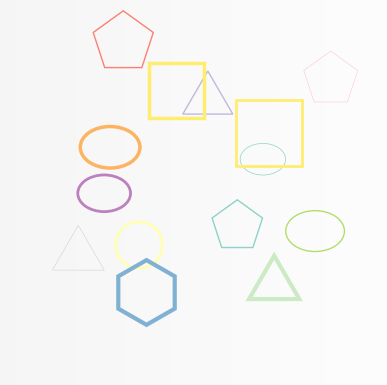[{"shape": "pentagon", "thickness": 1, "radius": 0.34, "center": [0.612, 0.413]}, {"shape": "oval", "thickness": 0.5, "radius": 0.29, "center": [0.678, 0.586]}, {"shape": "circle", "thickness": 2, "radius": 0.3, "center": [0.359, 0.363]}, {"shape": "triangle", "thickness": 1, "radius": 0.37, "center": [0.536, 0.741]}, {"shape": "pentagon", "thickness": 1, "radius": 0.41, "center": [0.318, 0.89]}, {"shape": "hexagon", "thickness": 3, "radius": 0.42, "center": [0.378, 0.24]}, {"shape": "oval", "thickness": 2.5, "radius": 0.39, "center": [0.284, 0.617]}, {"shape": "oval", "thickness": 1, "radius": 0.38, "center": [0.813, 0.4]}, {"shape": "pentagon", "thickness": 0.5, "radius": 0.37, "center": [0.854, 0.794]}, {"shape": "triangle", "thickness": 0.5, "radius": 0.39, "center": [0.202, 0.337]}, {"shape": "oval", "thickness": 2, "radius": 0.34, "center": [0.269, 0.498]}, {"shape": "triangle", "thickness": 3, "radius": 0.37, "center": [0.708, 0.261]}, {"shape": "square", "thickness": 2, "radius": 0.43, "center": [0.695, 0.655]}, {"shape": "square", "thickness": 2.5, "radius": 0.36, "center": [0.456, 0.765]}]